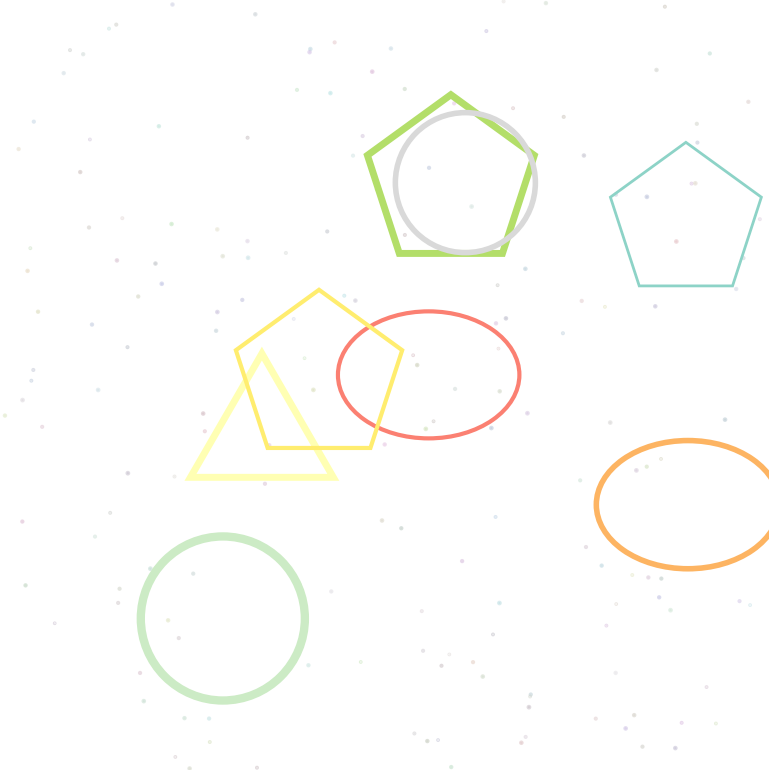[{"shape": "pentagon", "thickness": 1, "radius": 0.52, "center": [0.891, 0.712]}, {"shape": "triangle", "thickness": 2.5, "radius": 0.54, "center": [0.34, 0.434]}, {"shape": "oval", "thickness": 1.5, "radius": 0.59, "center": [0.557, 0.513]}, {"shape": "oval", "thickness": 2, "radius": 0.59, "center": [0.893, 0.345]}, {"shape": "pentagon", "thickness": 2.5, "radius": 0.57, "center": [0.586, 0.763]}, {"shape": "circle", "thickness": 2, "radius": 0.45, "center": [0.604, 0.763]}, {"shape": "circle", "thickness": 3, "radius": 0.53, "center": [0.289, 0.197]}, {"shape": "pentagon", "thickness": 1.5, "radius": 0.57, "center": [0.414, 0.51]}]